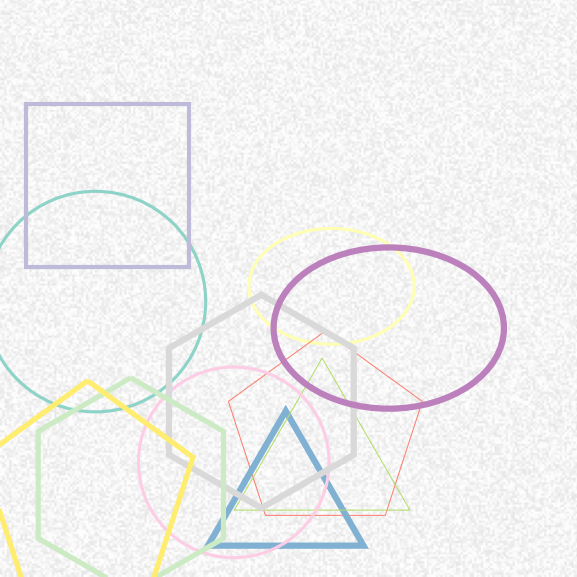[{"shape": "circle", "thickness": 1.5, "radius": 0.95, "center": [0.165, 0.477]}, {"shape": "oval", "thickness": 1.5, "radius": 0.72, "center": [0.574, 0.503]}, {"shape": "square", "thickness": 2, "radius": 0.71, "center": [0.185, 0.678]}, {"shape": "pentagon", "thickness": 0.5, "radius": 0.88, "center": [0.563, 0.25]}, {"shape": "triangle", "thickness": 3, "radius": 0.78, "center": [0.495, 0.132]}, {"shape": "triangle", "thickness": 0.5, "radius": 0.88, "center": [0.558, 0.204]}, {"shape": "circle", "thickness": 1.5, "radius": 0.83, "center": [0.405, 0.199]}, {"shape": "hexagon", "thickness": 3, "radius": 0.92, "center": [0.453, 0.304]}, {"shape": "oval", "thickness": 3, "radius": 1.0, "center": [0.673, 0.431]}, {"shape": "hexagon", "thickness": 2.5, "radius": 0.93, "center": [0.227, 0.16]}, {"shape": "pentagon", "thickness": 2.5, "radius": 0.96, "center": [0.152, 0.148]}]